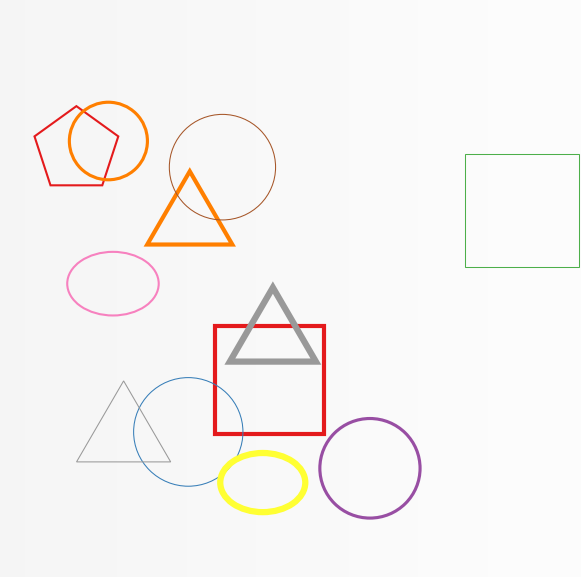[{"shape": "square", "thickness": 2, "radius": 0.47, "center": [0.463, 0.341]}, {"shape": "pentagon", "thickness": 1, "radius": 0.38, "center": [0.131, 0.74]}, {"shape": "circle", "thickness": 0.5, "radius": 0.47, "center": [0.324, 0.251]}, {"shape": "square", "thickness": 0.5, "radius": 0.49, "center": [0.898, 0.635]}, {"shape": "circle", "thickness": 1.5, "radius": 0.43, "center": [0.636, 0.188]}, {"shape": "triangle", "thickness": 2, "radius": 0.42, "center": [0.326, 0.618]}, {"shape": "circle", "thickness": 1.5, "radius": 0.34, "center": [0.186, 0.755]}, {"shape": "oval", "thickness": 3, "radius": 0.37, "center": [0.452, 0.164]}, {"shape": "circle", "thickness": 0.5, "radius": 0.46, "center": [0.383, 0.71]}, {"shape": "oval", "thickness": 1, "radius": 0.39, "center": [0.194, 0.508]}, {"shape": "triangle", "thickness": 3, "radius": 0.43, "center": [0.469, 0.416]}, {"shape": "triangle", "thickness": 0.5, "radius": 0.47, "center": [0.213, 0.246]}]